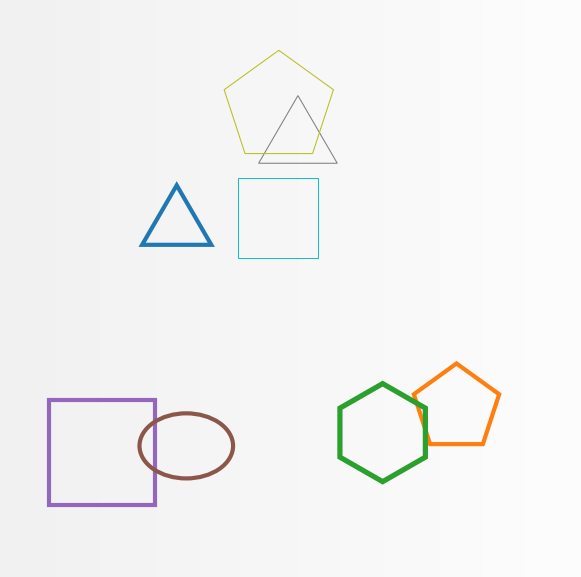[{"shape": "triangle", "thickness": 2, "radius": 0.34, "center": [0.304, 0.61]}, {"shape": "pentagon", "thickness": 2, "radius": 0.39, "center": [0.785, 0.293]}, {"shape": "hexagon", "thickness": 2.5, "radius": 0.42, "center": [0.658, 0.25]}, {"shape": "square", "thickness": 2, "radius": 0.46, "center": [0.175, 0.216]}, {"shape": "oval", "thickness": 2, "radius": 0.4, "center": [0.32, 0.227]}, {"shape": "triangle", "thickness": 0.5, "radius": 0.39, "center": [0.513, 0.755]}, {"shape": "pentagon", "thickness": 0.5, "radius": 0.49, "center": [0.48, 0.813]}, {"shape": "square", "thickness": 0.5, "radius": 0.35, "center": [0.478, 0.621]}]